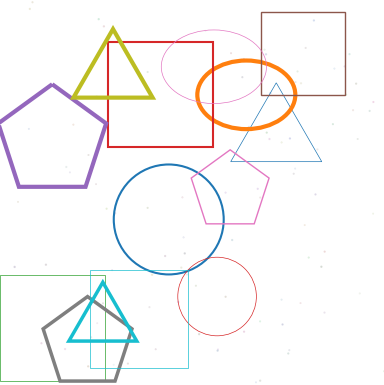[{"shape": "circle", "thickness": 1.5, "radius": 0.71, "center": [0.438, 0.43]}, {"shape": "triangle", "thickness": 0.5, "radius": 0.68, "center": [0.718, 0.648]}, {"shape": "oval", "thickness": 3, "radius": 0.64, "center": [0.64, 0.754]}, {"shape": "square", "thickness": 0.5, "radius": 0.68, "center": [0.136, 0.148]}, {"shape": "circle", "thickness": 0.5, "radius": 0.51, "center": [0.564, 0.23]}, {"shape": "square", "thickness": 1.5, "radius": 0.68, "center": [0.417, 0.755]}, {"shape": "pentagon", "thickness": 3, "radius": 0.74, "center": [0.136, 0.634]}, {"shape": "square", "thickness": 1, "radius": 0.54, "center": [0.788, 0.862]}, {"shape": "pentagon", "thickness": 1, "radius": 0.53, "center": [0.598, 0.505]}, {"shape": "oval", "thickness": 0.5, "radius": 0.68, "center": [0.556, 0.827]}, {"shape": "pentagon", "thickness": 2.5, "radius": 0.61, "center": [0.227, 0.108]}, {"shape": "triangle", "thickness": 3, "radius": 0.59, "center": [0.294, 0.806]}, {"shape": "triangle", "thickness": 2.5, "radius": 0.51, "center": [0.267, 0.165]}, {"shape": "square", "thickness": 0.5, "radius": 0.64, "center": [0.362, 0.171]}]